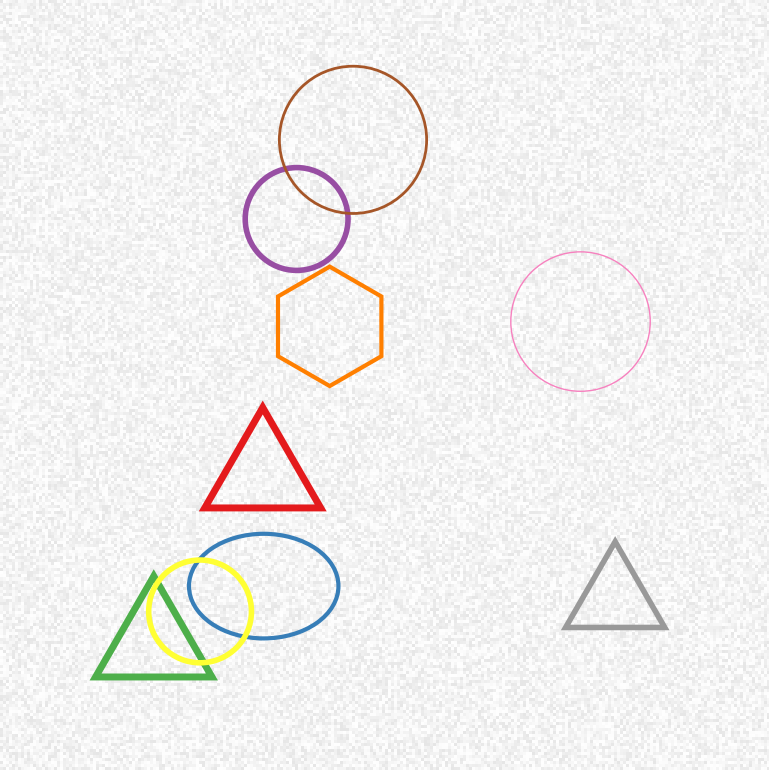[{"shape": "triangle", "thickness": 2.5, "radius": 0.43, "center": [0.341, 0.384]}, {"shape": "oval", "thickness": 1.5, "radius": 0.49, "center": [0.342, 0.239]}, {"shape": "triangle", "thickness": 2.5, "radius": 0.44, "center": [0.2, 0.164]}, {"shape": "circle", "thickness": 2, "radius": 0.33, "center": [0.385, 0.716]}, {"shape": "hexagon", "thickness": 1.5, "radius": 0.39, "center": [0.428, 0.576]}, {"shape": "circle", "thickness": 2, "radius": 0.33, "center": [0.26, 0.206]}, {"shape": "circle", "thickness": 1, "radius": 0.48, "center": [0.458, 0.818]}, {"shape": "circle", "thickness": 0.5, "radius": 0.45, "center": [0.754, 0.582]}, {"shape": "triangle", "thickness": 2, "radius": 0.37, "center": [0.799, 0.222]}]